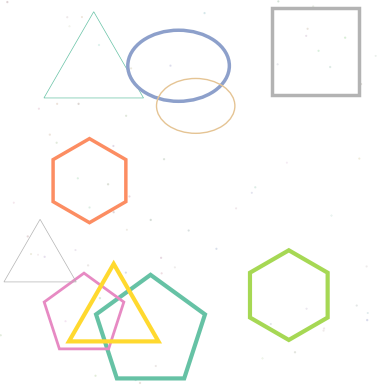[{"shape": "pentagon", "thickness": 3, "radius": 0.74, "center": [0.391, 0.137]}, {"shape": "triangle", "thickness": 0.5, "radius": 0.75, "center": [0.243, 0.82]}, {"shape": "hexagon", "thickness": 2.5, "radius": 0.55, "center": [0.232, 0.531]}, {"shape": "oval", "thickness": 2.5, "radius": 0.66, "center": [0.464, 0.829]}, {"shape": "pentagon", "thickness": 2, "radius": 0.54, "center": [0.218, 0.182]}, {"shape": "hexagon", "thickness": 3, "radius": 0.58, "center": [0.75, 0.233]}, {"shape": "triangle", "thickness": 3, "radius": 0.67, "center": [0.295, 0.18]}, {"shape": "oval", "thickness": 1, "radius": 0.51, "center": [0.508, 0.725]}, {"shape": "square", "thickness": 2.5, "radius": 0.56, "center": [0.82, 0.866]}, {"shape": "triangle", "thickness": 0.5, "radius": 0.54, "center": [0.104, 0.322]}]